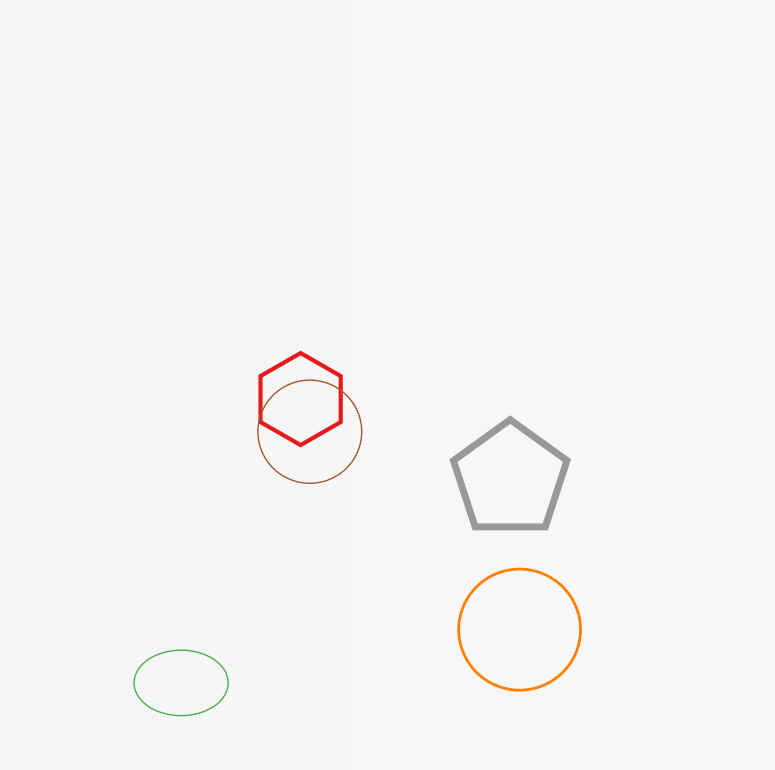[{"shape": "hexagon", "thickness": 1.5, "radius": 0.3, "center": [0.388, 0.482]}, {"shape": "oval", "thickness": 0.5, "radius": 0.3, "center": [0.234, 0.113]}, {"shape": "circle", "thickness": 1, "radius": 0.39, "center": [0.67, 0.182]}, {"shape": "circle", "thickness": 0.5, "radius": 0.33, "center": [0.4, 0.439]}, {"shape": "pentagon", "thickness": 2.5, "radius": 0.38, "center": [0.658, 0.378]}]